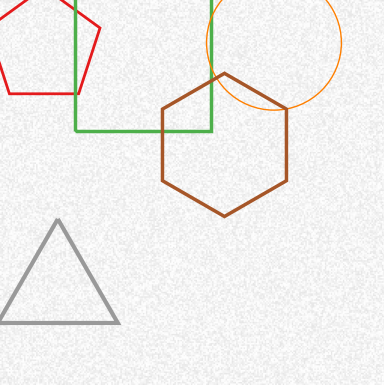[{"shape": "pentagon", "thickness": 2, "radius": 0.76, "center": [0.114, 0.88]}, {"shape": "square", "thickness": 2.5, "radius": 0.88, "center": [0.372, 0.835]}, {"shape": "circle", "thickness": 1, "radius": 0.88, "center": [0.712, 0.889]}, {"shape": "hexagon", "thickness": 2.5, "radius": 0.93, "center": [0.583, 0.624]}, {"shape": "triangle", "thickness": 3, "radius": 0.9, "center": [0.15, 0.251]}]